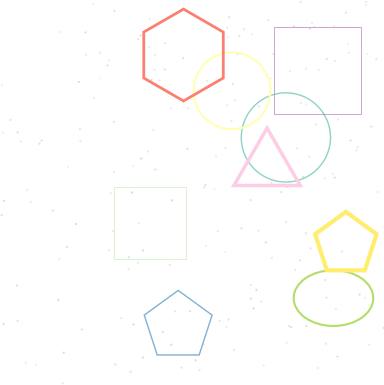[{"shape": "circle", "thickness": 1, "radius": 0.58, "center": [0.743, 0.643]}, {"shape": "circle", "thickness": 1.5, "radius": 0.5, "center": [0.602, 0.764]}, {"shape": "hexagon", "thickness": 2, "radius": 0.6, "center": [0.477, 0.857]}, {"shape": "pentagon", "thickness": 1, "radius": 0.46, "center": [0.463, 0.153]}, {"shape": "oval", "thickness": 1.5, "radius": 0.52, "center": [0.866, 0.226]}, {"shape": "triangle", "thickness": 2.5, "radius": 0.5, "center": [0.694, 0.568]}, {"shape": "square", "thickness": 0.5, "radius": 0.57, "center": [0.824, 0.816]}, {"shape": "square", "thickness": 0.5, "radius": 0.47, "center": [0.389, 0.421]}, {"shape": "pentagon", "thickness": 3, "radius": 0.42, "center": [0.898, 0.366]}]